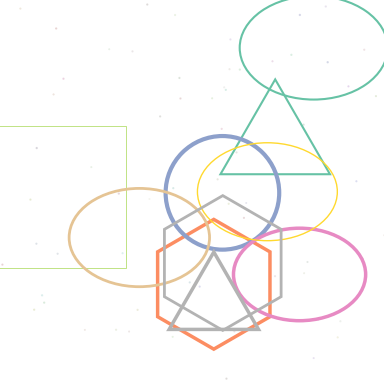[{"shape": "oval", "thickness": 1.5, "radius": 0.96, "center": [0.815, 0.876]}, {"shape": "triangle", "thickness": 1.5, "radius": 0.82, "center": [0.715, 0.63]}, {"shape": "hexagon", "thickness": 2.5, "radius": 0.84, "center": [0.555, 0.262]}, {"shape": "circle", "thickness": 3, "radius": 0.74, "center": [0.578, 0.499]}, {"shape": "oval", "thickness": 2.5, "radius": 0.86, "center": [0.778, 0.287]}, {"shape": "square", "thickness": 0.5, "radius": 0.92, "center": [0.143, 0.488]}, {"shape": "oval", "thickness": 1, "radius": 0.91, "center": [0.695, 0.502]}, {"shape": "oval", "thickness": 2, "radius": 0.91, "center": [0.362, 0.383]}, {"shape": "hexagon", "thickness": 2, "radius": 0.88, "center": [0.579, 0.317]}, {"shape": "triangle", "thickness": 2.5, "radius": 0.67, "center": [0.555, 0.211]}]